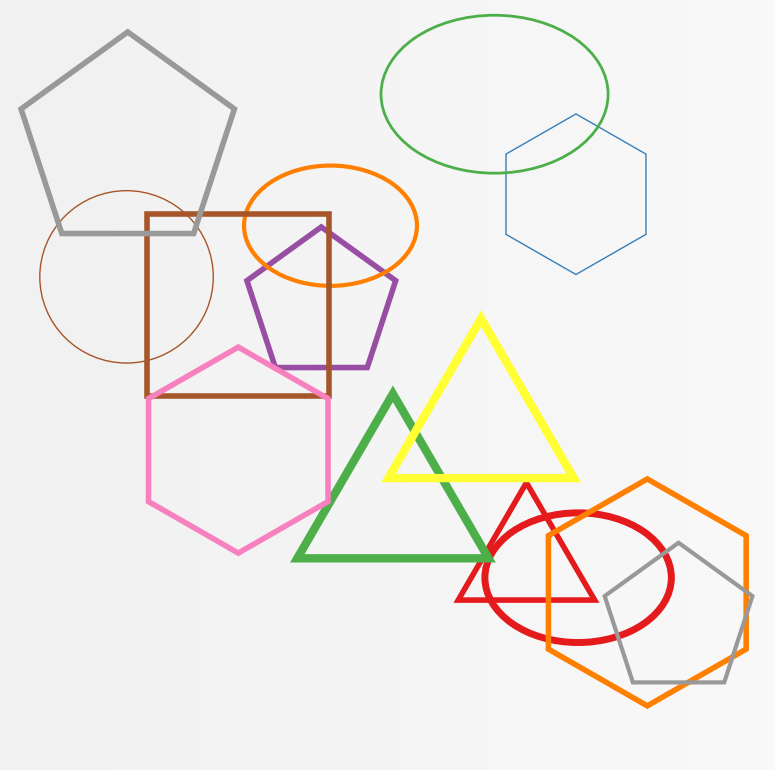[{"shape": "oval", "thickness": 2.5, "radius": 0.6, "center": [0.746, 0.25]}, {"shape": "triangle", "thickness": 2, "radius": 0.51, "center": [0.679, 0.271]}, {"shape": "hexagon", "thickness": 0.5, "radius": 0.52, "center": [0.743, 0.748]}, {"shape": "triangle", "thickness": 3, "radius": 0.71, "center": [0.507, 0.346]}, {"shape": "oval", "thickness": 1, "radius": 0.73, "center": [0.638, 0.878]}, {"shape": "pentagon", "thickness": 2, "radius": 0.5, "center": [0.415, 0.604]}, {"shape": "hexagon", "thickness": 2, "radius": 0.74, "center": [0.835, 0.231]}, {"shape": "oval", "thickness": 1.5, "radius": 0.56, "center": [0.426, 0.707]}, {"shape": "triangle", "thickness": 3, "radius": 0.69, "center": [0.621, 0.448]}, {"shape": "circle", "thickness": 0.5, "radius": 0.56, "center": [0.163, 0.64]}, {"shape": "square", "thickness": 2, "radius": 0.59, "center": [0.307, 0.604]}, {"shape": "hexagon", "thickness": 2, "radius": 0.67, "center": [0.307, 0.415]}, {"shape": "pentagon", "thickness": 2, "radius": 0.72, "center": [0.165, 0.814]}, {"shape": "pentagon", "thickness": 1.5, "radius": 0.5, "center": [0.876, 0.195]}]